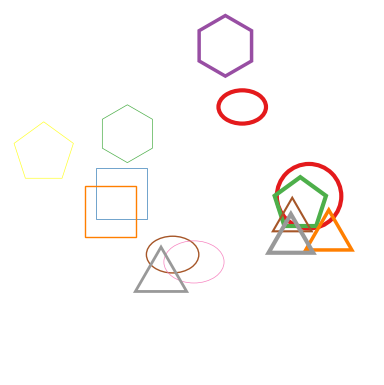[{"shape": "oval", "thickness": 3, "radius": 0.31, "center": [0.629, 0.722]}, {"shape": "circle", "thickness": 3, "radius": 0.42, "center": [0.803, 0.49]}, {"shape": "square", "thickness": 0.5, "radius": 0.33, "center": [0.316, 0.497]}, {"shape": "hexagon", "thickness": 0.5, "radius": 0.38, "center": [0.331, 0.653]}, {"shape": "pentagon", "thickness": 3, "radius": 0.35, "center": [0.78, 0.47]}, {"shape": "hexagon", "thickness": 2.5, "radius": 0.39, "center": [0.585, 0.881]}, {"shape": "triangle", "thickness": 2.5, "radius": 0.35, "center": [0.854, 0.385]}, {"shape": "square", "thickness": 1, "radius": 0.33, "center": [0.287, 0.451]}, {"shape": "pentagon", "thickness": 0.5, "radius": 0.41, "center": [0.114, 0.603]}, {"shape": "triangle", "thickness": 1.5, "radius": 0.29, "center": [0.759, 0.428]}, {"shape": "oval", "thickness": 1, "radius": 0.34, "center": [0.448, 0.339]}, {"shape": "oval", "thickness": 0.5, "radius": 0.39, "center": [0.504, 0.32]}, {"shape": "triangle", "thickness": 3, "radius": 0.33, "center": [0.756, 0.377]}, {"shape": "triangle", "thickness": 2, "radius": 0.38, "center": [0.418, 0.281]}]